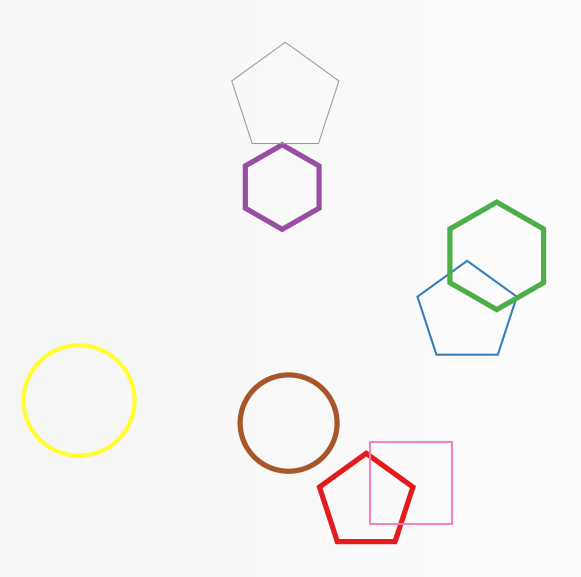[{"shape": "pentagon", "thickness": 2.5, "radius": 0.42, "center": [0.63, 0.13]}, {"shape": "pentagon", "thickness": 1, "radius": 0.45, "center": [0.804, 0.458]}, {"shape": "hexagon", "thickness": 2.5, "radius": 0.47, "center": [0.855, 0.556]}, {"shape": "hexagon", "thickness": 2.5, "radius": 0.37, "center": [0.486, 0.675]}, {"shape": "circle", "thickness": 2, "radius": 0.48, "center": [0.136, 0.306]}, {"shape": "circle", "thickness": 2.5, "radius": 0.42, "center": [0.497, 0.267]}, {"shape": "square", "thickness": 1, "radius": 0.35, "center": [0.707, 0.163]}, {"shape": "pentagon", "thickness": 0.5, "radius": 0.48, "center": [0.491, 0.829]}]